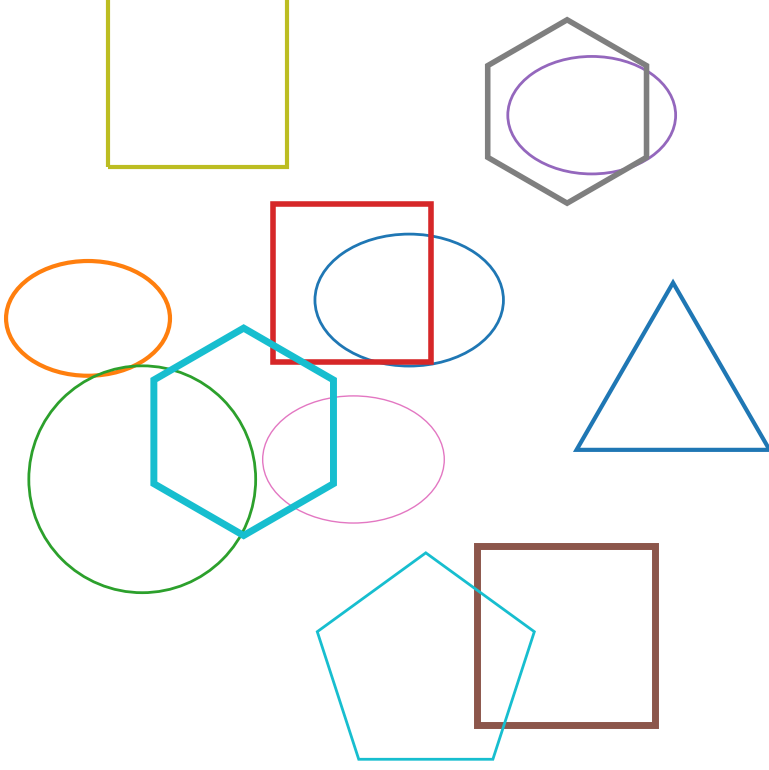[{"shape": "oval", "thickness": 1, "radius": 0.61, "center": [0.531, 0.61]}, {"shape": "triangle", "thickness": 1.5, "radius": 0.72, "center": [0.874, 0.488]}, {"shape": "oval", "thickness": 1.5, "radius": 0.53, "center": [0.114, 0.587]}, {"shape": "circle", "thickness": 1, "radius": 0.74, "center": [0.185, 0.378]}, {"shape": "square", "thickness": 2, "radius": 0.51, "center": [0.457, 0.633]}, {"shape": "oval", "thickness": 1, "radius": 0.54, "center": [0.768, 0.85]}, {"shape": "square", "thickness": 2.5, "radius": 0.58, "center": [0.735, 0.175]}, {"shape": "oval", "thickness": 0.5, "radius": 0.59, "center": [0.459, 0.403]}, {"shape": "hexagon", "thickness": 2, "radius": 0.6, "center": [0.737, 0.855]}, {"shape": "square", "thickness": 1.5, "radius": 0.58, "center": [0.257, 0.899]}, {"shape": "pentagon", "thickness": 1, "radius": 0.74, "center": [0.553, 0.134]}, {"shape": "hexagon", "thickness": 2.5, "radius": 0.67, "center": [0.316, 0.439]}]